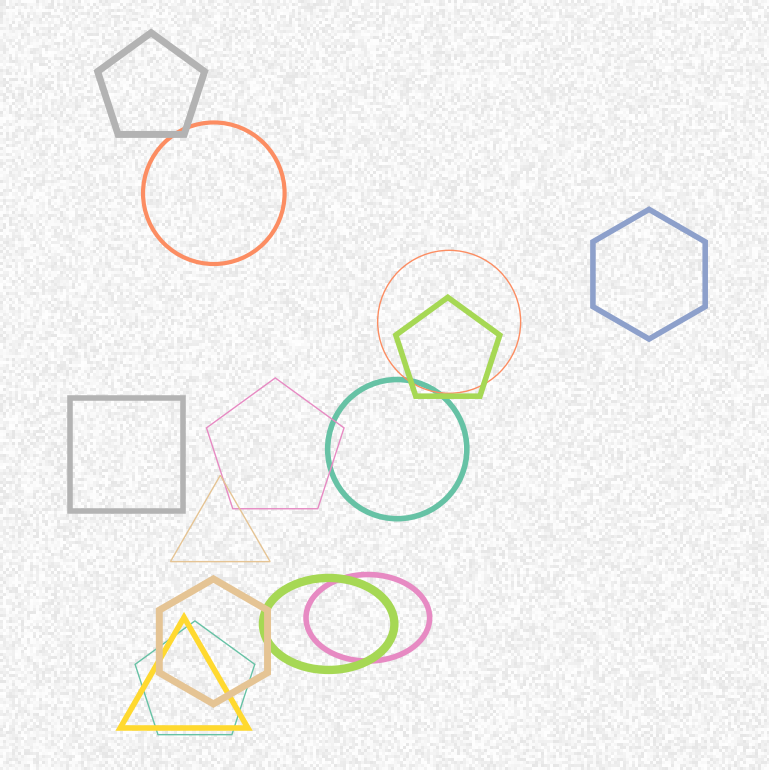[{"shape": "circle", "thickness": 2, "radius": 0.45, "center": [0.516, 0.417]}, {"shape": "pentagon", "thickness": 0.5, "radius": 0.41, "center": [0.253, 0.112]}, {"shape": "circle", "thickness": 0.5, "radius": 0.46, "center": [0.583, 0.582]}, {"shape": "circle", "thickness": 1.5, "radius": 0.46, "center": [0.278, 0.749]}, {"shape": "hexagon", "thickness": 2, "radius": 0.42, "center": [0.843, 0.644]}, {"shape": "pentagon", "thickness": 0.5, "radius": 0.47, "center": [0.357, 0.415]}, {"shape": "oval", "thickness": 2, "radius": 0.4, "center": [0.478, 0.198]}, {"shape": "oval", "thickness": 3, "radius": 0.43, "center": [0.427, 0.19]}, {"shape": "pentagon", "thickness": 2, "radius": 0.35, "center": [0.582, 0.543]}, {"shape": "triangle", "thickness": 2, "radius": 0.48, "center": [0.239, 0.102]}, {"shape": "triangle", "thickness": 0.5, "radius": 0.37, "center": [0.286, 0.308]}, {"shape": "hexagon", "thickness": 2.5, "radius": 0.41, "center": [0.277, 0.167]}, {"shape": "pentagon", "thickness": 2.5, "radius": 0.37, "center": [0.196, 0.885]}, {"shape": "square", "thickness": 2, "radius": 0.37, "center": [0.165, 0.41]}]